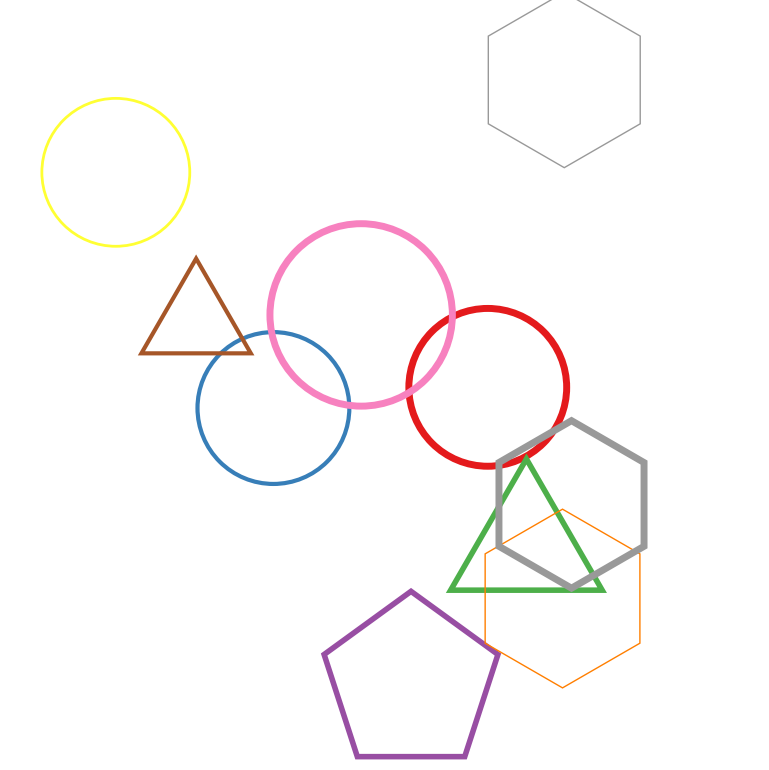[{"shape": "circle", "thickness": 2.5, "radius": 0.51, "center": [0.633, 0.497]}, {"shape": "circle", "thickness": 1.5, "radius": 0.49, "center": [0.355, 0.47]}, {"shape": "triangle", "thickness": 2, "radius": 0.57, "center": [0.684, 0.29]}, {"shape": "pentagon", "thickness": 2, "radius": 0.59, "center": [0.534, 0.113]}, {"shape": "hexagon", "thickness": 0.5, "radius": 0.58, "center": [0.731, 0.223]}, {"shape": "circle", "thickness": 1, "radius": 0.48, "center": [0.15, 0.776]}, {"shape": "triangle", "thickness": 1.5, "radius": 0.41, "center": [0.255, 0.582]}, {"shape": "circle", "thickness": 2.5, "radius": 0.59, "center": [0.469, 0.591]}, {"shape": "hexagon", "thickness": 0.5, "radius": 0.57, "center": [0.733, 0.896]}, {"shape": "hexagon", "thickness": 2.5, "radius": 0.54, "center": [0.742, 0.345]}]